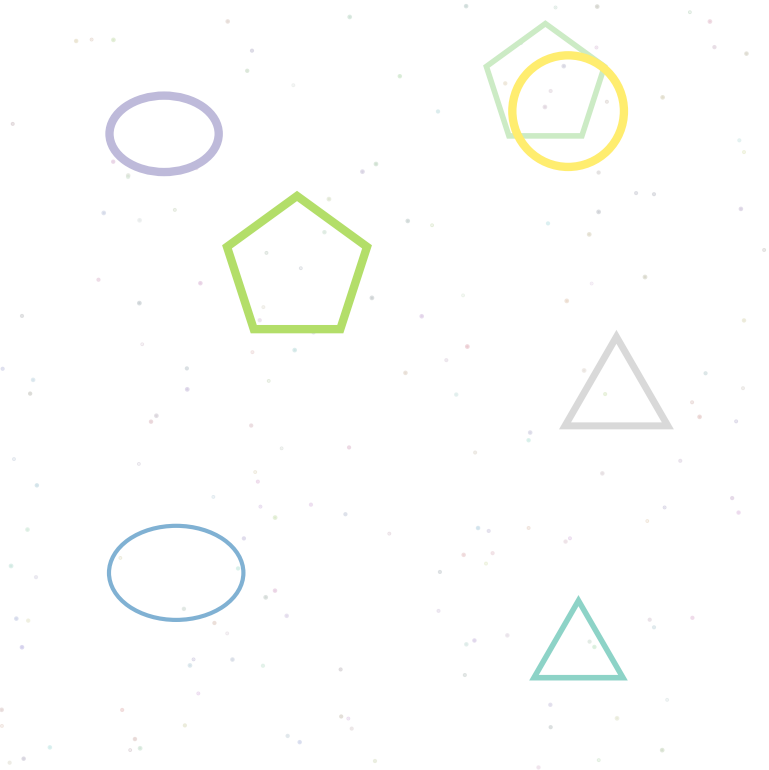[{"shape": "triangle", "thickness": 2, "radius": 0.33, "center": [0.751, 0.153]}, {"shape": "oval", "thickness": 3, "radius": 0.35, "center": [0.213, 0.826]}, {"shape": "oval", "thickness": 1.5, "radius": 0.44, "center": [0.229, 0.256]}, {"shape": "pentagon", "thickness": 3, "radius": 0.48, "center": [0.386, 0.65]}, {"shape": "triangle", "thickness": 2.5, "radius": 0.39, "center": [0.801, 0.485]}, {"shape": "pentagon", "thickness": 2, "radius": 0.4, "center": [0.708, 0.889]}, {"shape": "circle", "thickness": 3, "radius": 0.36, "center": [0.738, 0.856]}]